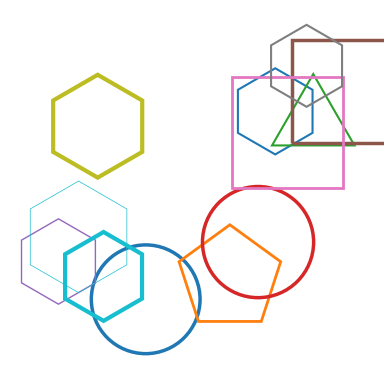[{"shape": "circle", "thickness": 2.5, "radius": 0.71, "center": [0.378, 0.223]}, {"shape": "hexagon", "thickness": 1.5, "radius": 0.56, "center": [0.715, 0.711]}, {"shape": "pentagon", "thickness": 2, "radius": 0.69, "center": [0.597, 0.277]}, {"shape": "triangle", "thickness": 1.5, "radius": 0.62, "center": [0.814, 0.684]}, {"shape": "circle", "thickness": 2.5, "radius": 0.72, "center": [0.67, 0.371]}, {"shape": "hexagon", "thickness": 1, "radius": 0.55, "center": [0.152, 0.321]}, {"shape": "square", "thickness": 2.5, "radius": 0.67, "center": [0.892, 0.763]}, {"shape": "square", "thickness": 2, "radius": 0.72, "center": [0.747, 0.655]}, {"shape": "hexagon", "thickness": 1.5, "radius": 0.53, "center": [0.796, 0.829]}, {"shape": "hexagon", "thickness": 3, "radius": 0.67, "center": [0.254, 0.672]}, {"shape": "hexagon", "thickness": 3, "radius": 0.58, "center": [0.269, 0.282]}, {"shape": "hexagon", "thickness": 0.5, "radius": 0.72, "center": [0.204, 0.385]}]